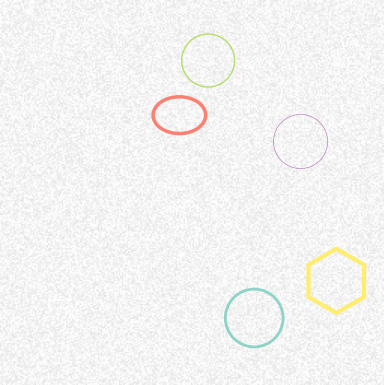[{"shape": "circle", "thickness": 2, "radius": 0.37, "center": [0.66, 0.174]}, {"shape": "oval", "thickness": 2.5, "radius": 0.34, "center": [0.466, 0.701]}, {"shape": "circle", "thickness": 1, "radius": 0.34, "center": [0.541, 0.843]}, {"shape": "circle", "thickness": 0.5, "radius": 0.35, "center": [0.781, 0.632]}, {"shape": "hexagon", "thickness": 3, "radius": 0.42, "center": [0.873, 0.27]}]